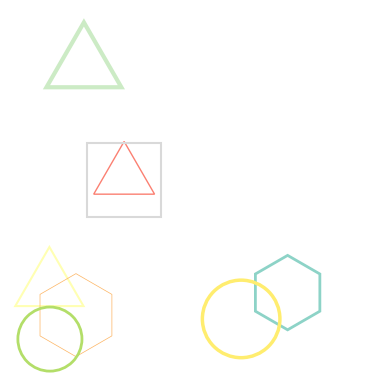[{"shape": "hexagon", "thickness": 2, "radius": 0.48, "center": [0.747, 0.24]}, {"shape": "triangle", "thickness": 1.5, "radius": 0.51, "center": [0.128, 0.256]}, {"shape": "triangle", "thickness": 1, "radius": 0.46, "center": [0.322, 0.541]}, {"shape": "hexagon", "thickness": 0.5, "radius": 0.54, "center": [0.197, 0.181]}, {"shape": "circle", "thickness": 2, "radius": 0.42, "center": [0.13, 0.119]}, {"shape": "square", "thickness": 1.5, "radius": 0.48, "center": [0.322, 0.533]}, {"shape": "triangle", "thickness": 3, "radius": 0.56, "center": [0.218, 0.83]}, {"shape": "circle", "thickness": 2.5, "radius": 0.5, "center": [0.626, 0.172]}]